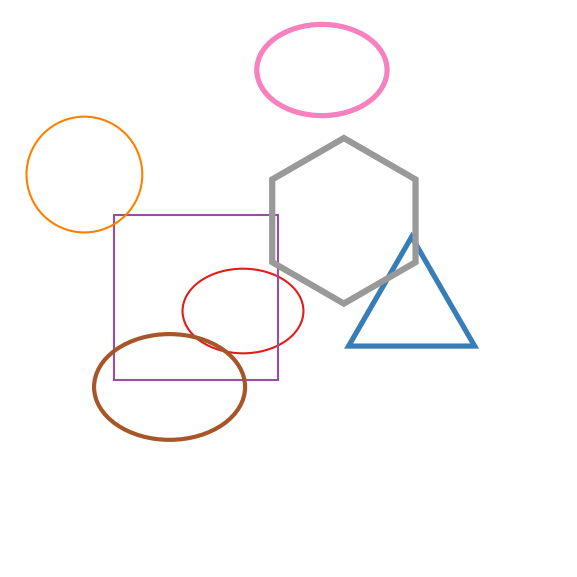[{"shape": "oval", "thickness": 1, "radius": 0.52, "center": [0.421, 0.461]}, {"shape": "triangle", "thickness": 2.5, "radius": 0.63, "center": [0.713, 0.463]}, {"shape": "square", "thickness": 1, "radius": 0.71, "center": [0.34, 0.484]}, {"shape": "circle", "thickness": 1, "radius": 0.5, "center": [0.146, 0.697]}, {"shape": "oval", "thickness": 2, "radius": 0.65, "center": [0.294, 0.329]}, {"shape": "oval", "thickness": 2.5, "radius": 0.56, "center": [0.557, 0.878]}, {"shape": "hexagon", "thickness": 3, "radius": 0.72, "center": [0.595, 0.617]}]